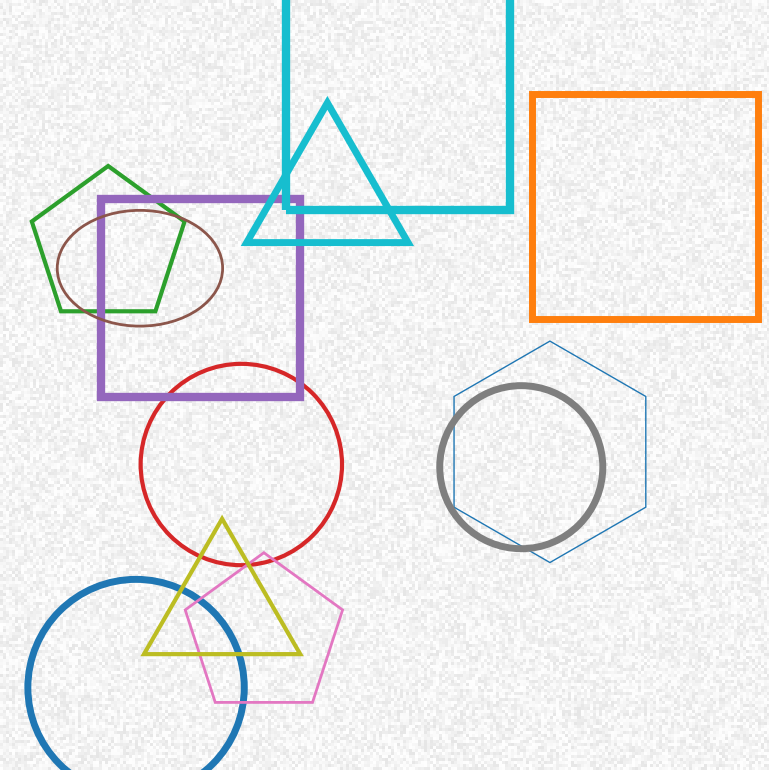[{"shape": "circle", "thickness": 2.5, "radius": 0.7, "center": [0.177, 0.107]}, {"shape": "hexagon", "thickness": 0.5, "radius": 0.72, "center": [0.714, 0.413]}, {"shape": "square", "thickness": 2.5, "radius": 0.73, "center": [0.838, 0.731]}, {"shape": "pentagon", "thickness": 1.5, "radius": 0.52, "center": [0.141, 0.68]}, {"shape": "circle", "thickness": 1.5, "radius": 0.65, "center": [0.313, 0.397]}, {"shape": "square", "thickness": 3, "radius": 0.64, "center": [0.26, 0.613]}, {"shape": "oval", "thickness": 1, "radius": 0.54, "center": [0.182, 0.652]}, {"shape": "pentagon", "thickness": 1, "radius": 0.54, "center": [0.343, 0.175]}, {"shape": "circle", "thickness": 2.5, "radius": 0.53, "center": [0.677, 0.393]}, {"shape": "triangle", "thickness": 1.5, "radius": 0.59, "center": [0.288, 0.209]}, {"shape": "square", "thickness": 3, "radius": 0.73, "center": [0.517, 0.872]}, {"shape": "triangle", "thickness": 2.5, "radius": 0.6, "center": [0.425, 0.745]}]